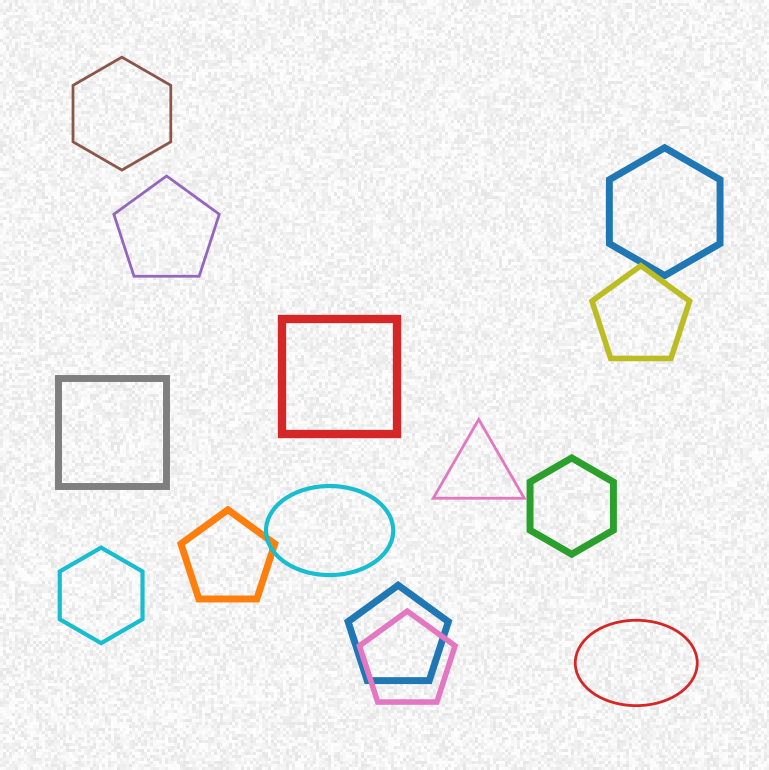[{"shape": "pentagon", "thickness": 2.5, "radius": 0.34, "center": [0.517, 0.171]}, {"shape": "hexagon", "thickness": 2.5, "radius": 0.42, "center": [0.863, 0.725]}, {"shape": "pentagon", "thickness": 2.5, "radius": 0.32, "center": [0.296, 0.274]}, {"shape": "hexagon", "thickness": 2.5, "radius": 0.31, "center": [0.742, 0.343]}, {"shape": "square", "thickness": 3, "radius": 0.37, "center": [0.441, 0.511]}, {"shape": "oval", "thickness": 1, "radius": 0.4, "center": [0.826, 0.139]}, {"shape": "pentagon", "thickness": 1, "radius": 0.36, "center": [0.216, 0.699]}, {"shape": "hexagon", "thickness": 1, "radius": 0.37, "center": [0.158, 0.852]}, {"shape": "triangle", "thickness": 1, "radius": 0.34, "center": [0.622, 0.387]}, {"shape": "pentagon", "thickness": 2, "radius": 0.33, "center": [0.529, 0.141]}, {"shape": "square", "thickness": 2.5, "radius": 0.35, "center": [0.146, 0.439]}, {"shape": "pentagon", "thickness": 2, "radius": 0.33, "center": [0.832, 0.588]}, {"shape": "oval", "thickness": 1.5, "radius": 0.41, "center": [0.428, 0.311]}, {"shape": "hexagon", "thickness": 1.5, "radius": 0.31, "center": [0.131, 0.227]}]